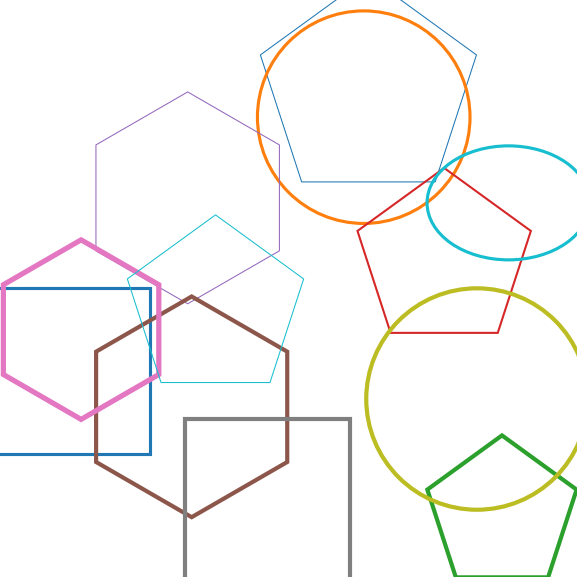[{"shape": "square", "thickness": 1.5, "radius": 0.72, "center": [0.116, 0.356]}, {"shape": "pentagon", "thickness": 0.5, "radius": 0.98, "center": [0.638, 0.843]}, {"shape": "circle", "thickness": 1.5, "radius": 0.92, "center": [0.63, 0.796]}, {"shape": "pentagon", "thickness": 2, "radius": 0.68, "center": [0.869, 0.109]}, {"shape": "pentagon", "thickness": 1, "radius": 0.79, "center": [0.769, 0.55]}, {"shape": "hexagon", "thickness": 0.5, "radius": 0.92, "center": [0.325, 0.657]}, {"shape": "hexagon", "thickness": 2, "radius": 0.96, "center": [0.332, 0.295]}, {"shape": "hexagon", "thickness": 2.5, "radius": 0.78, "center": [0.14, 0.428]}, {"shape": "square", "thickness": 2, "radius": 0.71, "center": [0.463, 0.131]}, {"shape": "circle", "thickness": 2, "radius": 0.96, "center": [0.826, 0.308]}, {"shape": "oval", "thickness": 1.5, "radius": 0.7, "center": [0.881, 0.648]}, {"shape": "pentagon", "thickness": 0.5, "radius": 0.8, "center": [0.373, 0.467]}]